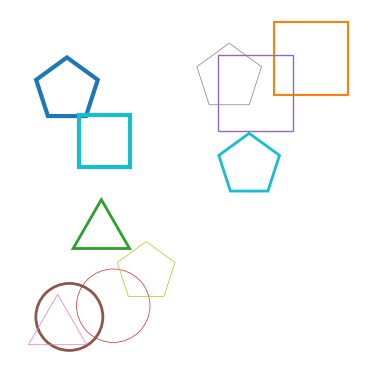[{"shape": "pentagon", "thickness": 3, "radius": 0.42, "center": [0.174, 0.767]}, {"shape": "square", "thickness": 1.5, "radius": 0.48, "center": [0.808, 0.848]}, {"shape": "triangle", "thickness": 2, "radius": 0.42, "center": [0.263, 0.397]}, {"shape": "circle", "thickness": 0.5, "radius": 0.48, "center": [0.294, 0.206]}, {"shape": "square", "thickness": 1, "radius": 0.49, "center": [0.664, 0.759]}, {"shape": "circle", "thickness": 2, "radius": 0.44, "center": [0.18, 0.177]}, {"shape": "triangle", "thickness": 0.5, "radius": 0.44, "center": [0.149, 0.148]}, {"shape": "pentagon", "thickness": 0.5, "radius": 0.44, "center": [0.595, 0.799]}, {"shape": "pentagon", "thickness": 0.5, "radius": 0.39, "center": [0.38, 0.294]}, {"shape": "square", "thickness": 3, "radius": 0.34, "center": [0.271, 0.634]}, {"shape": "pentagon", "thickness": 2, "radius": 0.41, "center": [0.647, 0.571]}]